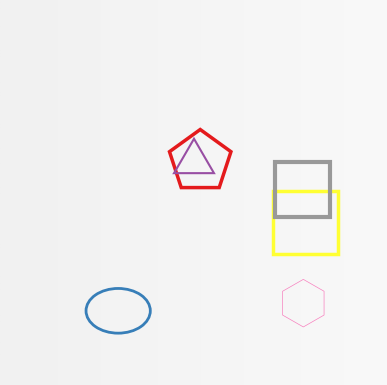[{"shape": "pentagon", "thickness": 2.5, "radius": 0.42, "center": [0.517, 0.58]}, {"shape": "oval", "thickness": 2, "radius": 0.41, "center": [0.305, 0.193]}, {"shape": "triangle", "thickness": 1.5, "radius": 0.3, "center": [0.501, 0.58]}, {"shape": "square", "thickness": 2.5, "radius": 0.41, "center": [0.788, 0.422]}, {"shape": "hexagon", "thickness": 0.5, "radius": 0.31, "center": [0.783, 0.213]}, {"shape": "square", "thickness": 3, "radius": 0.36, "center": [0.781, 0.508]}]